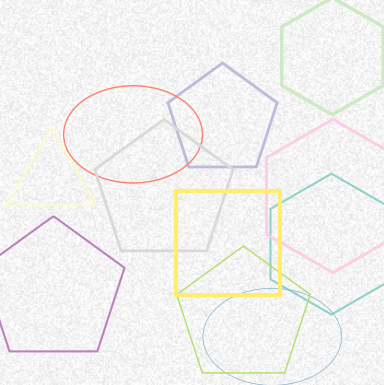[{"shape": "hexagon", "thickness": 1.5, "radius": 0.91, "center": [0.861, 0.366]}, {"shape": "triangle", "thickness": 1, "radius": 0.67, "center": [0.134, 0.535]}, {"shape": "pentagon", "thickness": 2, "radius": 0.75, "center": [0.578, 0.687]}, {"shape": "oval", "thickness": 1, "radius": 0.9, "center": [0.346, 0.651]}, {"shape": "oval", "thickness": 0.5, "radius": 0.9, "center": [0.707, 0.125]}, {"shape": "pentagon", "thickness": 1, "radius": 0.91, "center": [0.632, 0.179]}, {"shape": "hexagon", "thickness": 2, "radius": 1.0, "center": [0.865, 0.491]}, {"shape": "pentagon", "thickness": 2, "radius": 0.94, "center": [0.426, 0.501]}, {"shape": "pentagon", "thickness": 1.5, "radius": 0.97, "center": [0.139, 0.244]}, {"shape": "hexagon", "thickness": 2.5, "radius": 0.76, "center": [0.863, 0.854]}, {"shape": "square", "thickness": 3, "radius": 0.67, "center": [0.592, 0.37]}]